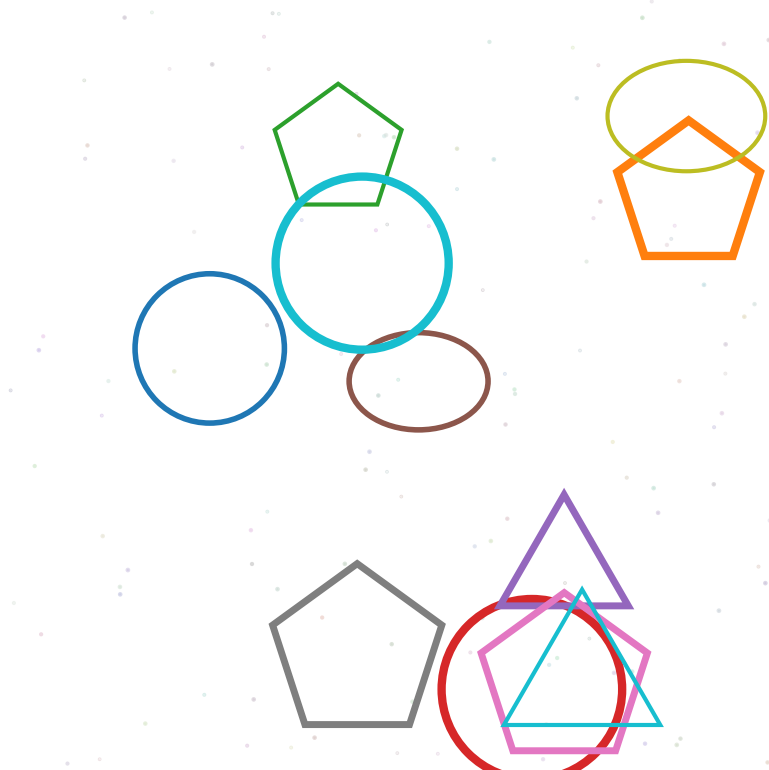[{"shape": "circle", "thickness": 2, "radius": 0.48, "center": [0.272, 0.548]}, {"shape": "pentagon", "thickness": 3, "radius": 0.49, "center": [0.894, 0.746]}, {"shape": "pentagon", "thickness": 1.5, "radius": 0.43, "center": [0.439, 0.805]}, {"shape": "circle", "thickness": 3, "radius": 0.59, "center": [0.691, 0.105]}, {"shape": "triangle", "thickness": 2.5, "radius": 0.48, "center": [0.733, 0.261]}, {"shape": "oval", "thickness": 2, "radius": 0.45, "center": [0.544, 0.505]}, {"shape": "pentagon", "thickness": 2.5, "radius": 0.57, "center": [0.733, 0.117]}, {"shape": "pentagon", "thickness": 2.5, "radius": 0.58, "center": [0.464, 0.152]}, {"shape": "oval", "thickness": 1.5, "radius": 0.51, "center": [0.891, 0.849]}, {"shape": "triangle", "thickness": 1.5, "radius": 0.59, "center": [0.756, 0.117]}, {"shape": "circle", "thickness": 3, "radius": 0.56, "center": [0.47, 0.658]}]